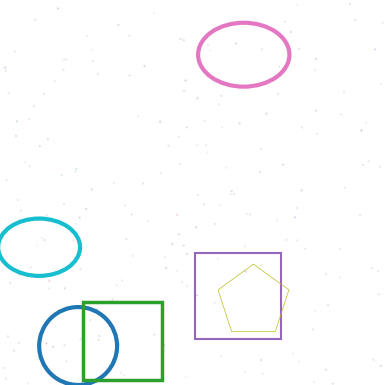[{"shape": "circle", "thickness": 3, "radius": 0.51, "center": [0.203, 0.101]}, {"shape": "square", "thickness": 2.5, "radius": 0.51, "center": [0.319, 0.114]}, {"shape": "square", "thickness": 1.5, "radius": 0.56, "center": [0.618, 0.231]}, {"shape": "oval", "thickness": 3, "radius": 0.59, "center": [0.633, 0.858]}, {"shape": "pentagon", "thickness": 0.5, "radius": 0.48, "center": [0.658, 0.217]}, {"shape": "oval", "thickness": 3, "radius": 0.53, "center": [0.102, 0.358]}]